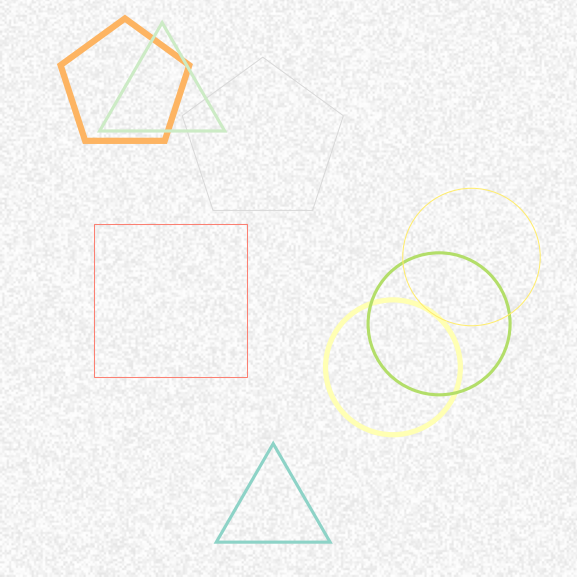[{"shape": "triangle", "thickness": 1.5, "radius": 0.57, "center": [0.473, 0.117]}, {"shape": "circle", "thickness": 2.5, "radius": 0.58, "center": [0.68, 0.363]}, {"shape": "square", "thickness": 0.5, "radius": 0.67, "center": [0.295, 0.479]}, {"shape": "pentagon", "thickness": 3, "radius": 0.59, "center": [0.216, 0.85]}, {"shape": "circle", "thickness": 1.5, "radius": 0.61, "center": [0.76, 0.438]}, {"shape": "pentagon", "thickness": 0.5, "radius": 0.73, "center": [0.455, 0.753]}, {"shape": "triangle", "thickness": 1.5, "radius": 0.63, "center": [0.281, 0.835]}, {"shape": "circle", "thickness": 0.5, "radius": 0.6, "center": [0.816, 0.554]}]